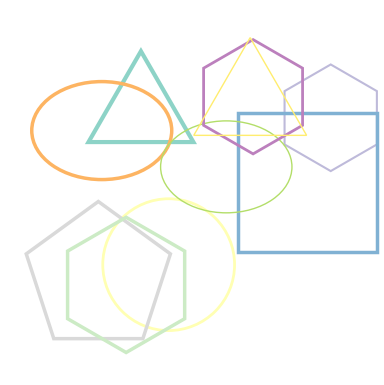[{"shape": "triangle", "thickness": 3, "radius": 0.79, "center": [0.366, 0.71]}, {"shape": "circle", "thickness": 2, "radius": 0.86, "center": [0.438, 0.313]}, {"shape": "hexagon", "thickness": 1.5, "radius": 0.69, "center": [0.859, 0.694]}, {"shape": "square", "thickness": 2.5, "radius": 0.9, "center": [0.8, 0.526]}, {"shape": "oval", "thickness": 2.5, "radius": 0.91, "center": [0.264, 0.661]}, {"shape": "oval", "thickness": 1, "radius": 0.85, "center": [0.588, 0.567]}, {"shape": "pentagon", "thickness": 2.5, "radius": 0.98, "center": [0.255, 0.28]}, {"shape": "hexagon", "thickness": 2, "radius": 0.74, "center": [0.657, 0.749]}, {"shape": "hexagon", "thickness": 2.5, "radius": 0.88, "center": [0.328, 0.26]}, {"shape": "triangle", "thickness": 1, "radius": 0.85, "center": [0.65, 0.733]}]